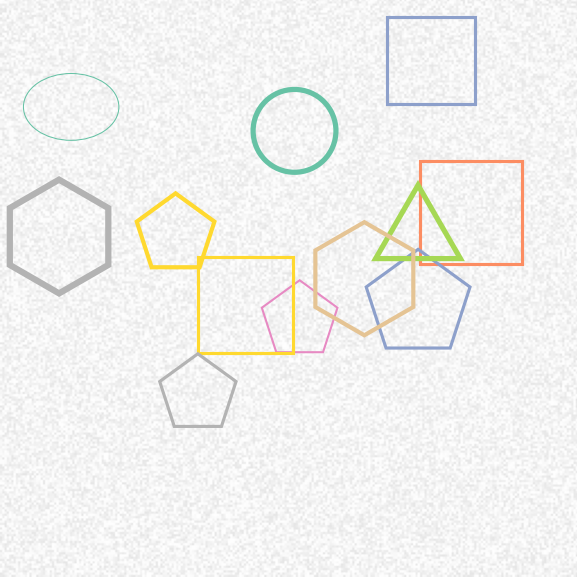[{"shape": "circle", "thickness": 2.5, "radius": 0.36, "center": [0.51, 0.773]}, {"shape": "oval", "thickness": 0.5, "radius": 0.41, "center": [0.123, 0.814]}, {"shape": "square", "thickness": 1.5, "radius": 0.44, "center": [0.815, 0.631]}, {"shape": "pentagon", "thickness": 1.5, "radius": 0.47, "center": [0.724, 0.473]}, {"shape": "square", "thickness": 1.5, "radius": 0.38, "center": [0.746, 0.894]}, {"shape": "pentagon", "thickness": 1, "radius": 0.34, "center": [0.519, 0.445]}, {"shape": "triangle", "thickness": 2.5, "radius": 0.42, "center": [0.724, 0.594]}, {"shape": "pentagon", "thickness": 2, "radius": 0.35, "center": [0.304, 0.594]}, {"shape": "square", "thickness": 1.5, "radius": 0.41, "center": [0.425, 0.471]}, {"shape": "hexagon", "thickness": 2, "radius": 0.49, "center": [0.631, 0.517]}, {"shape": "hexagon", "thickness": 3, "radius": 0.49, "center": [0.102, 0.59]}, {"shape": "pentagon", "thickness": 1.5, "radius": 0.35, "center": [0.343, 0.317]}]